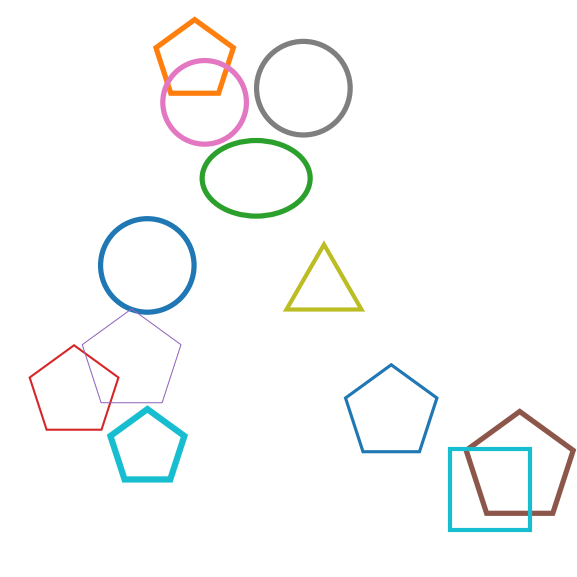[{"shape": "pentagon", "thickness": 1.5, "radius": 0.42, "center": [0.677, 0.284]}, {"shape": "circle", "thickness": 2.5, "radius": 0.4, "center": [0.255, 0.54]}, {"shape": "pentagon", "thickness": 2.5, "radius": 0.35, "center": [0.337, 0.895]}, {"shape": "oval", "thickness": 2.5, "radius": 0.47, "center": [0.444, 0.69]}, {"shape": "pentagon", "thickness": 1, "radius": 0.4, "center": [0.128, 0.32]}, {"shape": "pentagon", "thickness": 0.5, "radius": 0.45, "center": [0.228, 0.374]}, {"shape": "pentagon", "thickness": 2.5, "radius": 0.49, "center": [0.9, 0.189]}, {"shape": "circle", "thickness": 2.5, "radius": 0.36, "center": [0.354, 0.822]}, {"shape": "circle", "thickness": 2.5, "radius": 0.41, "center": [0.525, 0.846]}, {"shape": "triangle", "thickness": 2, "radius": 0.38, "center": [0.561, 0.501]}, {"shape": "pentagon", "thickness": 3, "radius": 0.34, "center": [0.255, 0.223]}, {"shape": "square", "thickness": 2, "radius": 0.35, "center": [0.849, 0.152]}]